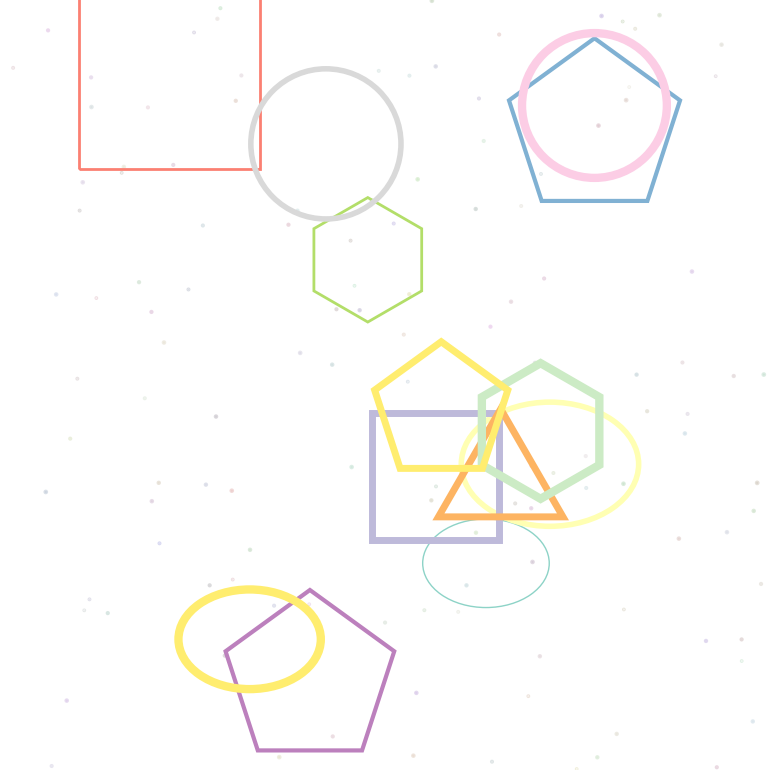[{"shape": "oval", "thickness": 0.5, "radius": 0.41, "center": [0.631, 0.269]}, {"shape": "oval", "thickness": 2, "radius": 0.58, "center": [0.714, 0.397]}, {"shape": "square", "thickness": 2.5, "radius": 0.41, "center": [0.566, 0.381]}, {"shape": "square", "thickness": 1, "radius": 0.59, "center": [0.22, 0.899]}, {"shape": "pentagon", "thickness": 1.5, "radius": 0.58, "center": [0.772, 0.834]}, {"shape": "triangle", "thickness": 2.5, "radius": 0.47, "center": [0.65, 0.375]}, {"shape": "hexagon", "thickness": 1, "radius": 0.4, "center": [0.478, 0.663]}, {"shape": "circle", "thickness": 3, "radius": 0.47, "center": [0.772, 0.863]}, {"shape": "circle", "thickness": 2, "radius": 0.49, "center": [0.423, 0.813]}, {"shape": "pentagon", "thickness": 1.5, "radius": 0.58, "center": [0.402, 0.119]}, {"shape": "hexagon", "thickness": 3, "radius": 0.44, "center": [0.702, 0.44]}, {"shape": "pentagon", "thickness": 2.5, "radius": 0.45, "center": [0.573, 0.465]}, {"shape": "oval", "thickness": 3, "radius": 0.46, "center": [0.324, 0.17]}]